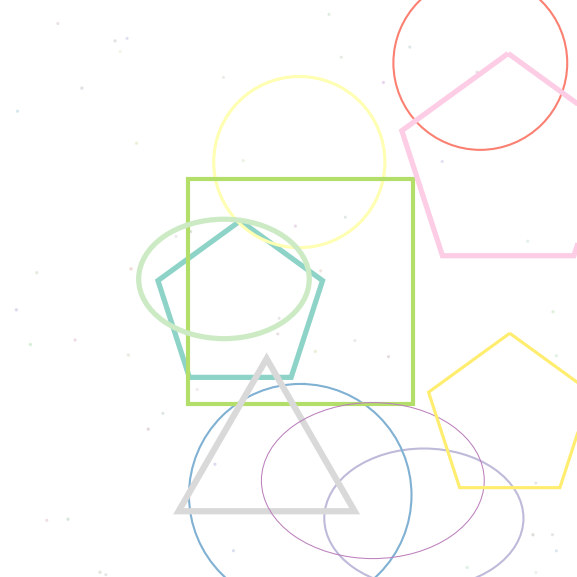[{"shape": "pentagon", "thickness": 2.5, "radius": 0.75, "center": [0.416, 0.467]}, {"shape": "circle", "thickness": 1.5, "radius": 0.74, "center": [0.518, 0.719]}, {"shape": "oval", "thickness": 1, "radius": 0.86, "center": [0.734, 0.102]}, {"shape": "circle", "thickness": 1, "radius": 0.75, "center": [0.832, 0.89]}, {"shape": "circle", "thickness": 1, "radius": 0.96, "center": [0.52, 0.142]}, {"shape": "square", "thickness": 2, "radius": 0.97, "center": [0.521, 0.494]}, {"shape": "pentagon", "thickness": 2.5, "radius": 0.97, "center": [0.88, 0.713]}, {"shape": "triangle", "thickness": 3, "radius": 0.88, "center": [0.462, 0.202]}, {"shape": "oval", "thickness": 0.5, "radius": 0.96, "center": [0.646, 0.167]}, {"shape": "oval", "thickness": 2.5, "radius": 0.74, "center": [0.388, 0.516]}, {"shape": "pentagon", "thickness": 1.5, "radius": 0.74, "center": [0.883, 0.274]}]